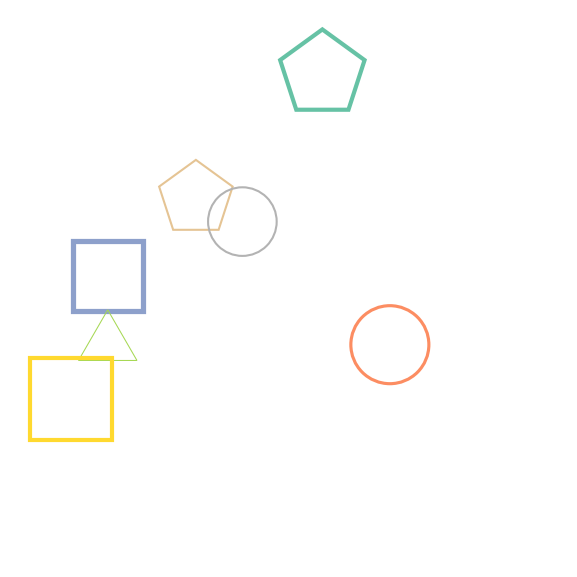[{"shape": "pentagon", "thickness": 2, "radius": 0.38, "center": [0.558, 0.871]}, {"shape": "circle", "thickness": 1.5, "radius": 0.34, "center": [0.675, 0.402]}, {"shape": "square", "thickness": 2.5, "radius": 0.31, "center": [0.187, 0.521]}, {"shape": "triangle", "thickness": 0.5, "radius": 0.29, "center": [0.187, 0.404]}, {"shape": "square", "thickness": 2, "radius": 0.35, "center": [0.122, 0.308]}, {"shape": "pentagon", "thickness": 1, "radius": 0.33, "center": [0.339, 0.655]}, {"shape": "circle", "thickness": 1, "radius": 0.3, "center": [0.42, 0.615]}]